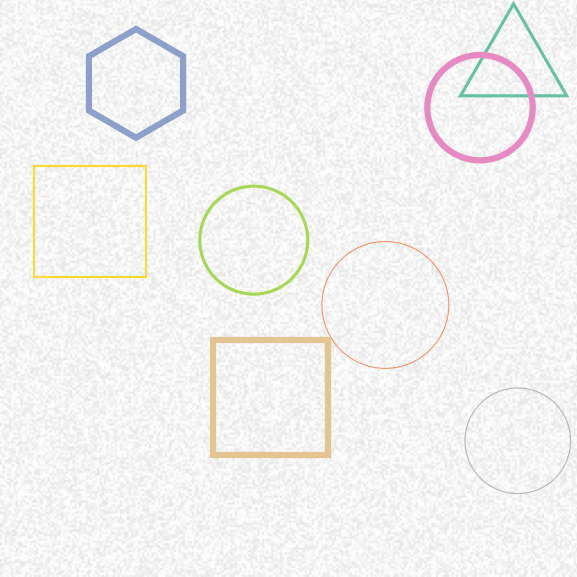[{"shape": "triangle", "thickness": 1.5, "radius": 0.53, "center": [0.889, 0.886]}, {"shape": "circle", "thickness": 0.5, "radius": 0.55, "center": [0.667, 0.471]}, {"shape": "hexagon", "thickness": 3, "radius": 0.47, "center": [0.236, 0.855]}, {"shape": "circle", "thickness": 3, "radius": 0.46, "center": [0.831, 0.813]}, {"shape": "circle", "thickness": 1.5, "radius": 0.47, "center": [0.439, 0.583]}, {"shape": "square", "thickness": 1, "radius": 0.48, "center": [0.156, 0.616]}, {"shape": "square", "thickness": 3, "radius": 0.5, "center": [0.468, 0.311]}, {"shape": "circle", "thickness": 0.5, "radius": 0.46, "center": [0.897, 0.236]}]